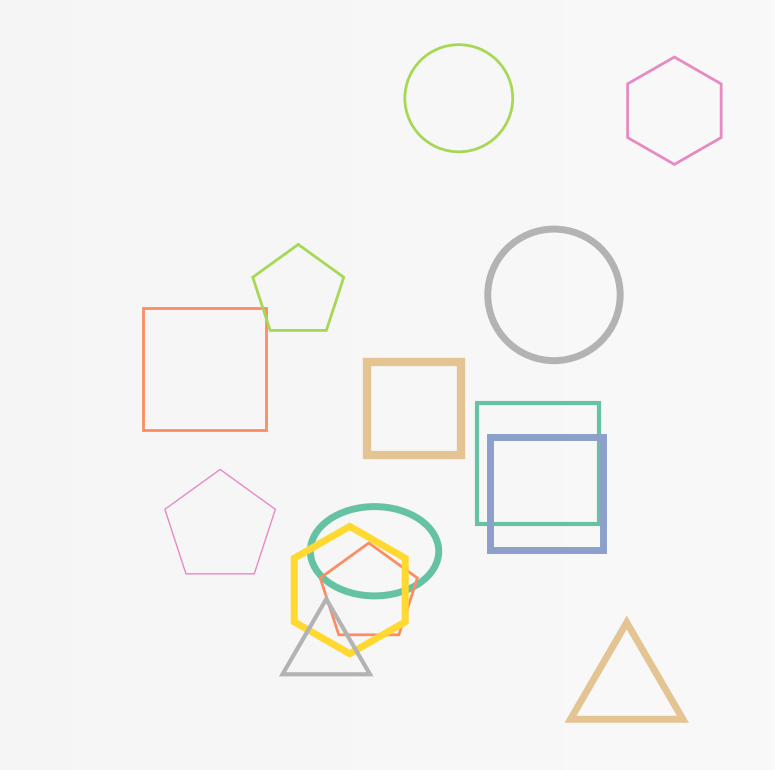[{"shape": "oval", "thickness": 2.5, "radius": 0.41, "center": [0.483, 0.284]}, {"shape": "square", "thickness": 1.5, "radius": 0.39, "center": [0.694, 0.398]}, {"shape": "square", "thickness": 1, "radius": 0.4, "center": [0.264, 0.521]}, {"shape": "pentagon", "thickness": 1, "radius": 0.33, "center": [0.476, 0.229]}, {"shape": "square", "thickness": 2.5, "radius": 0.37, "center": [0.705, 0.359]}, {"shape": "pentagon", "thickness": 0.5, "radius": 0.37, "center": [0.284, 0.315]}, {"shape": "hexagon", "thickness": 1, "radius": 0.35, "center": [0.87, 0.856]}, {"shape": "circle", "thickness": 1, "radius": 0.35, "center": [0.592, 0.872]}, {"shape": "pentagon", "thickness": 1, "radius": 0.31, "center": [0.385, 0.621]}, {"shape": "hexagon", "thickness": 2.5, "radius": 0.41, "center": [0.451, 0.234]}, {"shape": "triangle", "thickness": 2.5, "radius": 0.42, "center": [0.809, 0.108]}, {"shape": "square", "thickness": 3, "radius": 0.3, "center": [0.534, 0.469]}, {"shape": "circle", "thickness": 2.5, "radius": 0.43, "center": [0.715, 0.617]}, {"shape": "triangle", "thickness": 1.5, "radius": 0.33, "center": [0.421, 0.157]}]